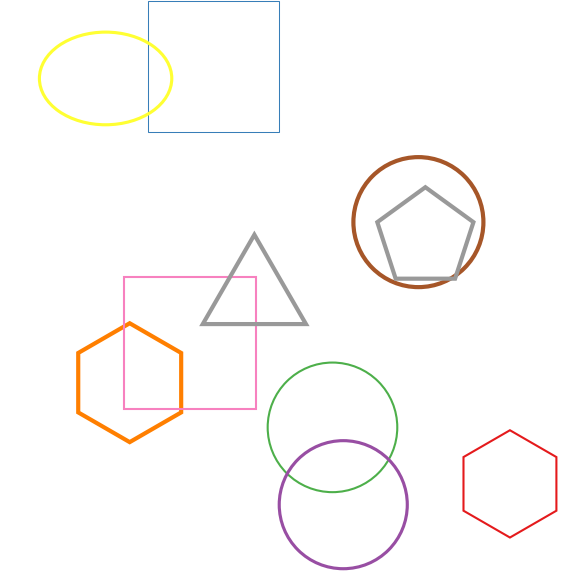[{"shape": "hexagon", "thickness": 1, "radius": 0.46, "center": [0.883, 0.161]}, {"shape": "square", "thickness": 0.5, "radius": 0.57, "center": [0.37, 0.884]}, {"shape": "circle", "thickness": 1, "radius": 0.56, "center": [0.576, 0.259]}, {"shape": "circle", "thickness": 1.5, "radius": 0.55, "center": [0.594, 0.125]}, {"shape": "hexagon", "thickness": 2, "radius": 0.51, "center": [0.225, 0.336]}, {"shape": "oval", "thickness": 1.5, "radius": 0.57, "center": [0.183, 0.863]}, {"shape": "circle", "thickness": 2, "radius": 0.56, "center": [0.725, 0.614]}, {"shape": "square", "thickness": 1, "radius": 0.57, "center": [0.329, 0.405]}, {"shape": "pentagon", "thickness": 2, "radius": 0.44, "center": [0.737, 0.587]}, {"shape": "triangle", "thickness": 2, "radius": 0.52, "center": [0.44, 0.49]}]